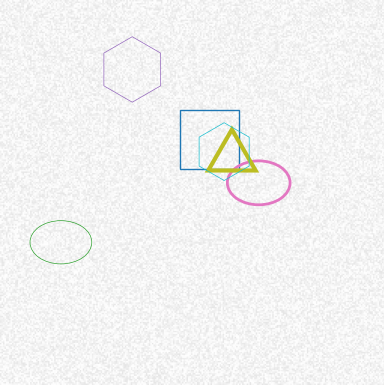[{"shape": "square", "thickness": 1, "radius": 0.39, "center": [0.545, 0.637]}, {"shape": "oval", "thickness": 0.5, "radius": 0.4, "center": [0.158, 0.371]}, {"shape": "hexagon", "thickness": 0.5, "radius": 0.43, "center": [0.343, 0.82]}, {"shape": "oval", "thickness": 2, "radius": 0.41, "center": [0.672, 0.525]}, {"shape": "triangle", "thickness": 3, "radius": 0.36, "center": [0.602, 0.593]}, {"shape": "hexagon", "thickness": 0.5, "radius": 0.38, "center": [0.582, 0.606]}]